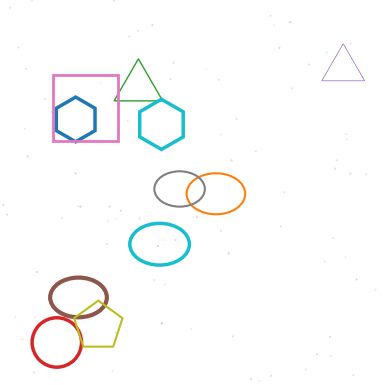[{"shape": "hexagon", "thickness": 2.5, "radius": 0.29, "center": [0.197, 0.69]}, {"shape": "oval", "thickness": 1.5, "radius": 0.38, "center": [0.561, 0.497]}, {"shape": "triangle", "thickness": 1, "radius": 0.36, "center": [0.359, 0.774]}, {"shape": "circle", "thickness": 2.5, "radius": 0.32, "center": [0.148, 0.111]}, {"shape": "triangle", "thickness": 0.5, "radius": 0.32, "center": [0.891, 0.822]}, {"shape": "oval", "thickness": 3, "radius": 0.37, "center": [0.204, 0.227]}, {"shape": "square", "thickness": 2, "radius": 0.43, "center": [0.222, 0.72]}, {"shape": "oval", "thickness": 1.5, "radius": 0.33, "center": [0.466, 0.509]}, {"shape": "pentagon", "thickness": 1.5, "radius": 0.33, "center": [0.255, 0.153]}, {"shape": "hexagon", "thickness": 2.5, "radius": 0.33, "center": [0.419, 0.677]}, {"shape": "oval", "thickness": 2.5, "radius": 0.39, "center": [0.415, 0.366]}]